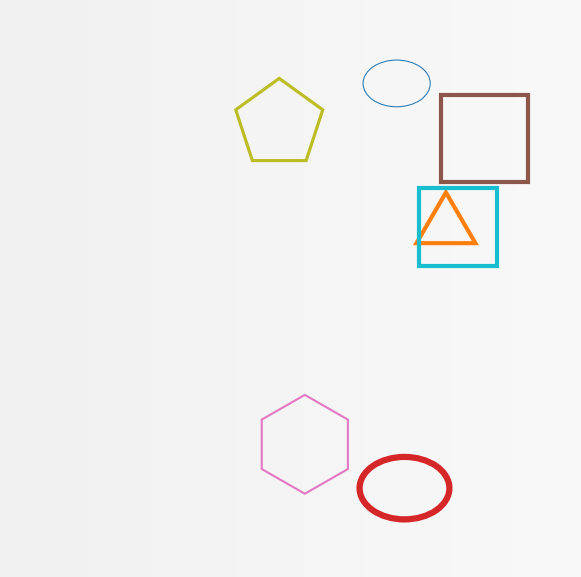[{"shape": "oval", "thickness": 0.5, "radius": 0.29, "center": [0.682, 0.855]}, {"shape": "triangle", "thickness": 2, "radius": 0.29, "center": [0.767, 0.607]}, {"shape": "oval", "thickness": 3, "radius": 0.39, "center": [0.696, 0.154]}, {"shape": "square", "thickness": 2, "radius": 0.37, "center": [0.834, 0.759]}, {"shape": "hexagon", "thickness": 1, "radius": 0.43, "center": [0.524, 0.23]}, {"shape": "pentagon", "thickness": 1.5, "radius": 0.39, "center": [0.48, 0.785]}, {"shape": "square", "thickness": 2, "radius": 0.34, "center": [0.788, 0.606]}]